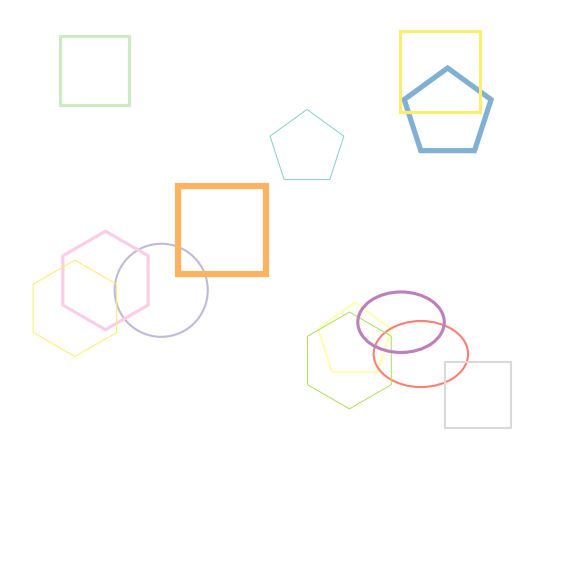[{"shape": "pentagon", "thickness": 0.5, "radius": 0.34, "center": [0.532, 0.743]}, {"shape": "pentagon", "thickness": 1, "radius": 0.33, "center": [0.614, 0.409]}, {"shape": "circle", "thickness": 1, "radius": 0.4, "center": [0.279, 0.496]}, {"shape": "oval", "thickness": 1, "radius": 0.41, "center": [0.729, 0.386]}, {"shape": "pentagon", "thickness": 2.5, "radius": 0.4, "center": [0.775, 0.802]}, {"shape": "square", "thickness": 3, "radius": 0.38, "center": [0.384, 0.601]}, {"shape": "hexagon", "thickness": 0.5, "radius": 0.42, "center": [0.605, 0.375]}, {"shape": "hexagon", "thickness": 1.5, "radius": 0.43, "center": [0.183, 0.514]}, {"shape": "square", "thickness": 1, "radius": 0.29, "center": [0.828, 0.316]}, {"shape": "oval", "thickness": 1.5, "radius": 0.37, "center": [0.694, 0.441]}, {"shape": "square", "thickness": 1.5, "radius": 0.3, "center": [0.164, 0.877]}, {"shape": "square", "thickness": 1.5, "radius": 0.35, "center": [0.762, 0.876]}, {"shape": "hexagon", "thickness": 0.5, "radius": 0.42, "center": [0.13, 0.465]}]